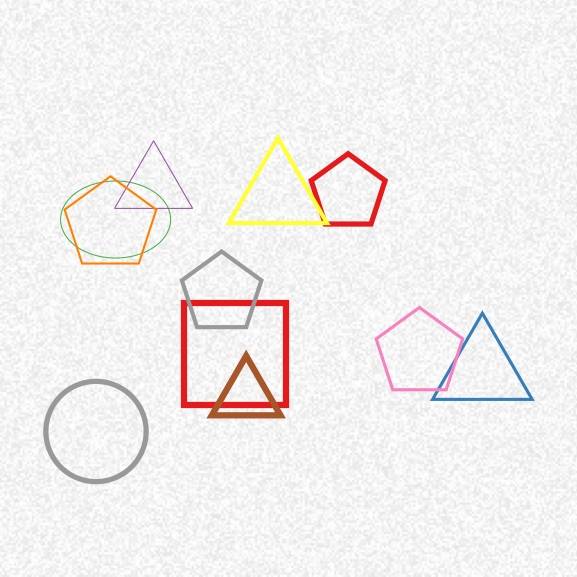[{"shape": "pentagon", "thickness": 2.5, "radius": 0.34, "center": [0.603, 0.666]}, {"shape": "square", "thickness": 3, "radius": 0.44, "center": [0.407, 0.386]}, {"shape": "triangle", "thickness": 1.5, "radius": 0.5, "center": [0.835, 0.357]}, {"shape": "oval", "thickness": 0.5, "radius": 0.48, "center": [0.2, 0.619]}, {"shape": "triangle", "thickness": 0.5, "radius": 0.39, "center": [0.266, 0.677]}, {"shape": "pentagon", "thickness": 1, "radius": 0.42, "center": [0.191, 0.61]}, {"shape": "triangle", "thickness": 2, "radius": 0.49, "center": [0.481, 0.662]}, {"shape": "triangle", "thickness": 3, "radius": 0.34, "center": [0.426, 0.314]}, {"shape": "pentagon", "thickness": 1.5, "radius": 0.39, "center": [0.726, 0.388]}, {"shape": "circle", "thickness": 2.5, "radius": 0.43, "center": [0.166, 0.252]}, {"shape": "pentagon", "thickness": 2, "radius": 0.36, "center": [0.384, 0.491]}]